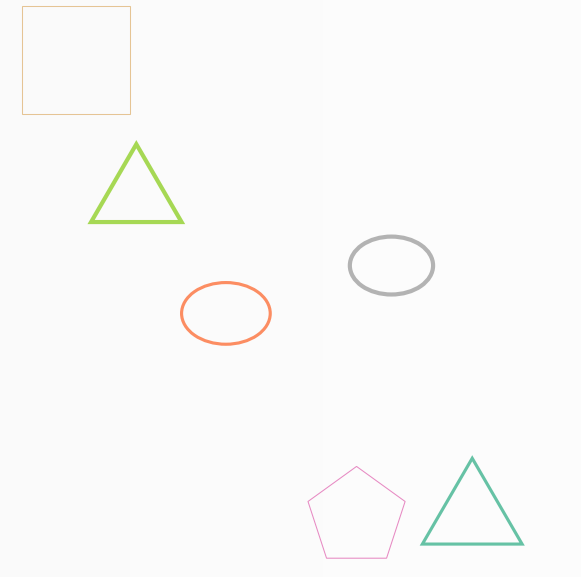[{"shape": "triangle", "thickness": 1.5, "radius": 0.5, "center": [0.812, 0.107]}, {"shape": "oval", "thickness": 1.5, "radius": 0.38, "center": [0.389, 0.456]}, {"shape": "pentagon", "thickness": 0.5, "radius": 0.44, "center": [0.613, 0.104]}, {"shape": "triangle", "thickness": 2, "radius": 0.45, "center": [0.235, 0.66]}, {"shape": "square", "thickness": 0.5, "radius": 0.47, "center": [0.13, 0.895]}, {"shape": "oval", "thickness": 2, "radius": 0.36, "center": [0.673, 0.539]}]